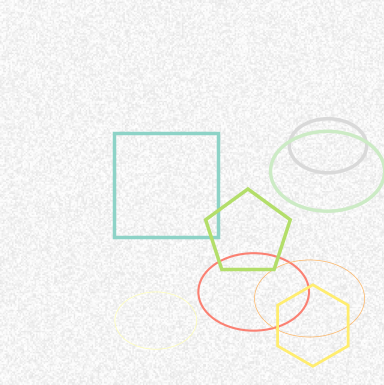[{"shape": "square", "thickness": 2.5, "radius": 0.68, "center": [0.43, 0.52]}, {"shape": "oval", "thickness": 0.5, "radius": 0.53, "center": [0.405, 0.167]}, {"shape": "oval", "thickness": 1.5, "radius": 0.72, "center": [0.659, 0.242]}, {"shape": "oval", "thickness": 0.5, "radius": 0.71, "center": [0.804, 0.225]}, {"shape": "pentagon", "thickness": 2.5, "radius": 0.58, "center": [0.644, 0.393]}, {"shape": "oval", "thickness": 2.5, "radius": 0.5, "center": [0.852, 0.621]}, {"shape": "oval", "thickness": 2.5, "radius": 0.74, "center": [0.851, 0.555]}, {"shape": "hexagon", "thickness": 2, "radius": 0.53, "center": [0.813, 0.154]}]